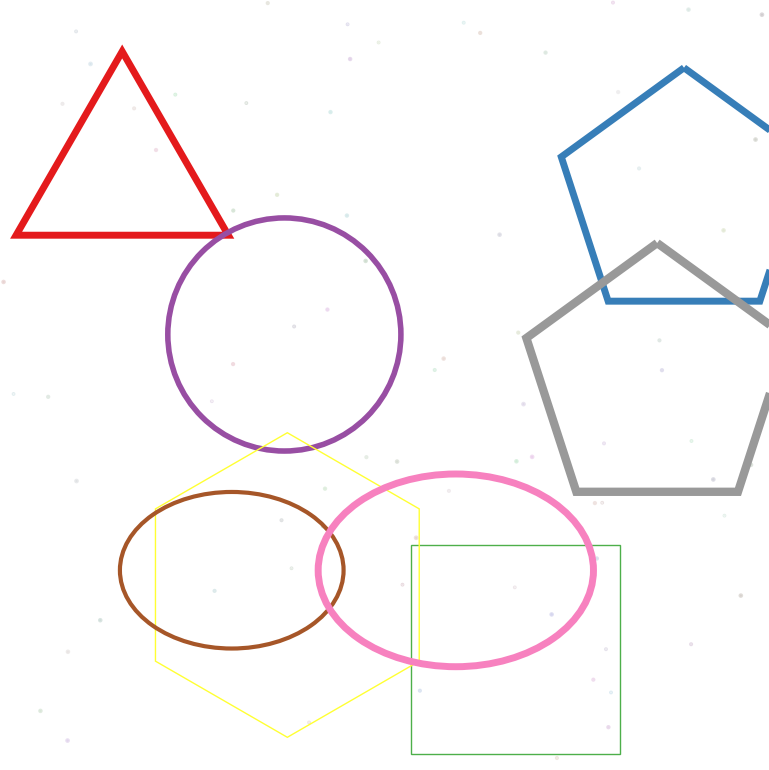[{"shape": "triangle", "thickness": 2.5, "radius": 0.8, "center": [0.159, 0.774]}, {"shape": "pentagon", "thickness": 2.5, "radius": 0.84, "center": [0.888, 0.744]}, {"shape": "square", "thickness": 0.5, "radius": 0.68, "center": [0.669, 0.157]}, {"shape": "circle", "thickness": 2, "radius": 0.76, "center": [0.369, 0.566]}, {"shape": "hexagon", "thickness": 0.5, "radius": 0.99, "center": [0.373, 0.24]}, {"shape": "oval", "thickness": 1.5, "radius": 0.73, "center": [0.301, 0.259]}, {"shape": "oval", "thickness": 2.5, "radius": 0.89, "center": [0.592, 0.259]}, {"shape": "pentagon", "thickness": 3, "radius": 0.89, "center": [0.853, 0.506]}]